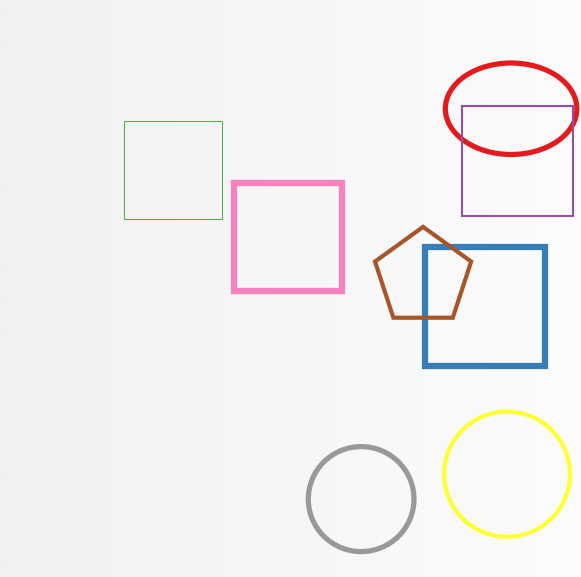[{"shape": "oval", "thickness": 2.5, "radius": 0.57, "center": [0.879, 0.811]}, {"shape": "square", "thickness": 3, "radius": 0.52, "center": [0.834, 0.469]}, {"shape": "square", "thickness": 0.5, "radius": 0.42, "center": [0.298, 0.705]}, {"shape": "square", "thickness": 1, "radius": 0.48, "center": [0.89, 0.72]}, {"shape": "circle", "thickness": 2, "radius": 0.54, "center": [0.872, 0.178]}, {"shape": "pentagon", "thickness": 2, "radius": 0.43, "center": [0.728, 0.519]}, {"shape": "square", "thickness": 3, "radius": 0.46, "center": [0.495, 0.589]}, {"shape": "circle", "thickness": 2.5, "radius": 0.45, "center": [0.621, 0.135]}]